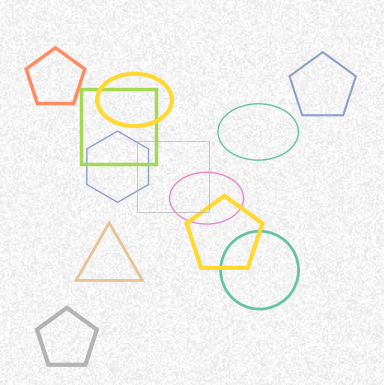[{"shape": "circle", "thickness": 2, "radius": 0.51, "center": [0.674, 0.298]}, {"shape": "oval", "thickness": 1, "radius": 0.52, "center": [0.671, 0.657]}, {"shape": "pentagon", "thickness": 2.5, "radius": 0.4, "center": [0.144, 0.796]}, {"shape": "pentagon", "thickness": 1.5, "radius": 0.45, "center": [0.838, 0.774]}, {"shape": "hexagon", "thickness": 1, "radius": 0.46, "center": [0.306, 0.567]}, {"shape": "oval", "thickness": 1, "radius": 0.48, "center": [0.536, 0.485]}, {"shape": "square", "thickness": 2.5, "radius": 0.49, "center": [0.309, 0.671]}, {"shape": "pentagon", "thickness": 3, "radius": 0.52, "center": [0.583, 0.388]}, {"shape": "oval", "thickness": 3, "radius": 0.49, "center": [0.35, 0.741]}, {"shape": "triangle", "thickness": 2, "radius": 0.5, "center": [0.284, 0.322]}, {"shape": "square", "thickness": 0.5, "radius": 0.46, "center": [0.449, 0.541]}, {"shape": "pentagon", "thickness": 3, "radius": 0.41, "center": [0.174, 0.119]}]